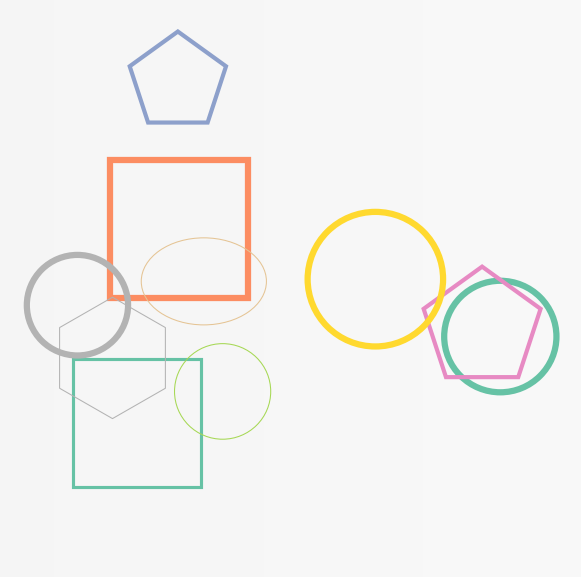[{"shape": "square", "thickness": 1.5, "radius": 0.55, "center": [0.236, 0.267]}, {"shape": "circle", "thickness": 3, "radius": 0.48, "center": [0.861, 0.416]}, {"shape": "square", "thickness": 3, "radius": 0.6, "center": [0.308, 0.602]}, {"shape": "pentagon", "thickness": 2, "radius": 0.44, "center": [0.306, 0.857]}, {"shape": "pentagon", "thickness": 2, "radius": 0.53, "center": [0.829, 0.432]}, {"shape": "circle", "thickness": 0.5, "radius": 0.41, "center": [0.383, 0.321]}, {"shape": "circle", "thickness": 3, "radius": 0.58, "center": [0.646, 0.516]}, {"shape": "oval", "thickness": 0.5, "radius": 0.54, "center": [0.351, 0.512]}, {"shape": "circle", "thickness": 3, "radius": 0.44, "center": [0.133, 0.471]}, {"shape": "hexagon", "thickness": 0.5, "radius": 0.53, "center": [0.194, 0.379]}]